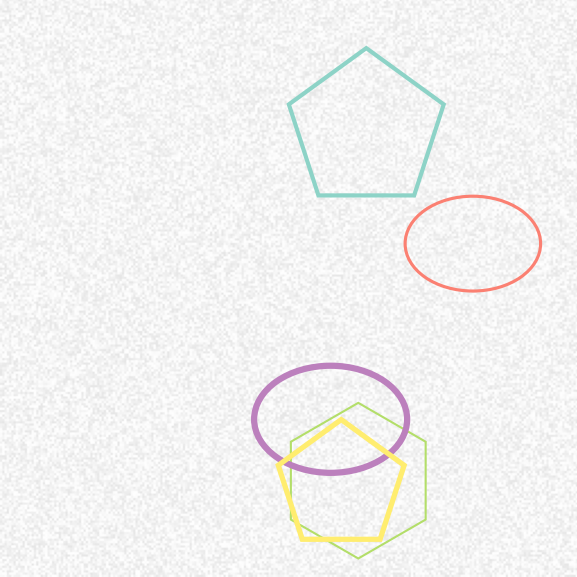[{"shape": "pentagon", "thickness": 2, "radius": 0.7, "center": [0.634, 0.775]}, {"shape": "oval", "thickness": 1.5, "radius": 0.59, "center": [0.819, 0.577]}, {"shape": "hexagon", "thickness": 1, "radius": 0.67, "center": [0.62, 0.167]}, {"shape": "oval", "thickness": 3, "radius": 0.66, "center": [0.573, 0.273]}, {"shape": "pentagon", "thickness": 2.5, "radius": 0.57, "center": [0.591, 0.158]}]